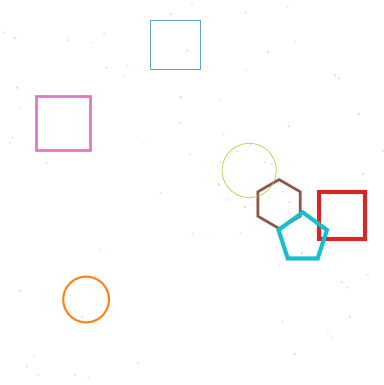[{"shape": "square", "thickness": 0.5, "radius": 0.32, "center": [0.455, 0.884]}, {"shape": "circle", "thickness": 1.5, "radius": 0.3, "center": [0.224, 0.222]}, {"shape": "square", "thickness": 3, "radius": 0.3, "center": [0.888, 0.44]}, {"shape": "hexagon", "thickness": 2, "radius": 0.32, "center": [0.725, 0.47]}, {"shape": "square", "thickness": 2, "radius": 0.35, "center": [0.164, 0.681]}, {"shape": "circle", "thickness": 0.5, "radius": 0.35, "center": [0.647, 0.557]}, {"shape": "pentagon", "thickness": 3, "radius": 0.33, "center": [0.786, 0.382]}]